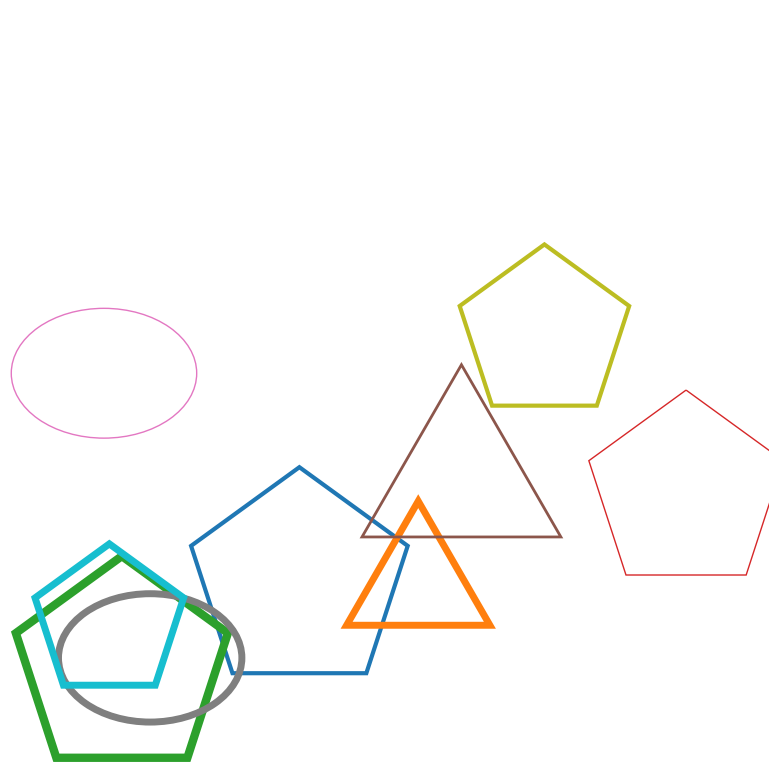[{"shape": "pentagon", "thickness": 1.5, "radius": 0.74, "center": [0.389, 0.245]}, {"shape": "triangle", "thickness": 2.5, "radius": 0.54, "center": [0.543, 0.242]}, {"shape": "pentagon", "thickness": 3, "radius": 0.72, "center": [0.158, 0.133]}, {"shape": "pentagon", "thickness": 0.5, "radius": 0.66, "center": [0.891, 0.361]}, {"shape": "triangle", "thickness": 1, "radius": 0.75, "center": [0.599, 0.377]}, {"shape": "oval", "thickness": 0.5, "radius": 0.6, "center": [0.135, 0.515]}, {"shape": "oval", "thickness": 2.5, "radius": 0.6, "center": [0.195, 0.146]}, {"shape": "pentagon", "thickness": 1.5, "radius": 0.58, "center": [0.707, 0.567]}, {"shape": "pentagon", "thickness": 2.5, "radius": 0.51, "center": [0.142, 0.192]}]